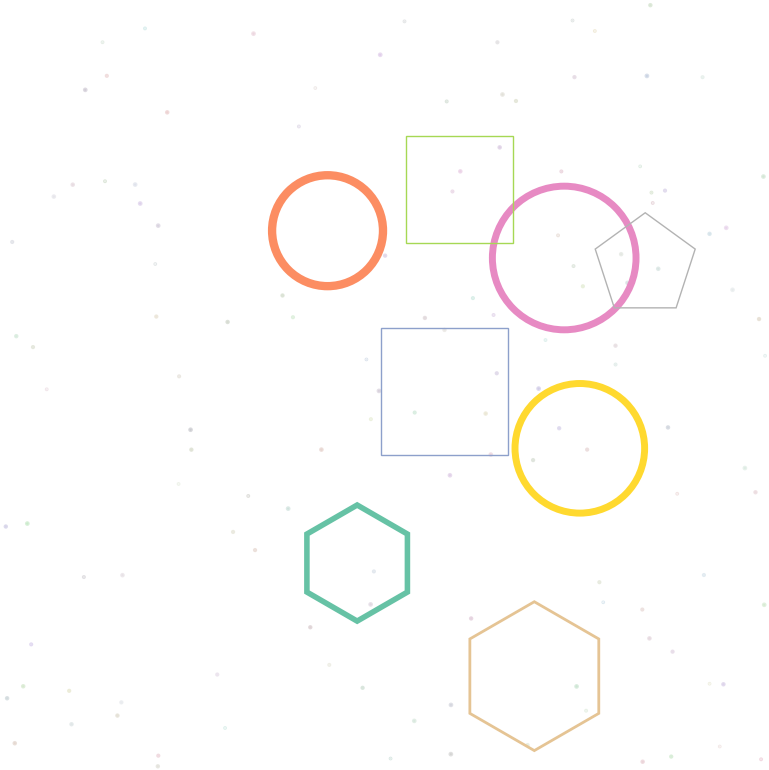[{"shape": "hexagon", "thickness": 2, "radius": 0.38, "center": [0.464, 0.269]}, {"shape": "circle", "thickness": 3, "radius": 0.36, "center": [0.425, 0.7]}, {"shape": "square", "thickness": 0.5, "radius": 0.41, "center": [0.577, 0.492]}, {"shape": "circle", "thickness": 2.5, "radius": 0.47, "center": [0.733, 0.665]}, {"shape": "square", "thickness": 0.5, "radius": 0.35, "center": [0.597, 0.754]}, {"shape": "circle", "thickness": 2.5, "radius": 0.42, "center": [0.753, 0.418]}, {"shape": "hexagon", "thickness": 1, "radius": 0.48, "center": [0.694, 0.122]}, {"shape": "pentagon", "thickness": 0.5, "radius": 0.34, "center": [0.838, 0.655]}]